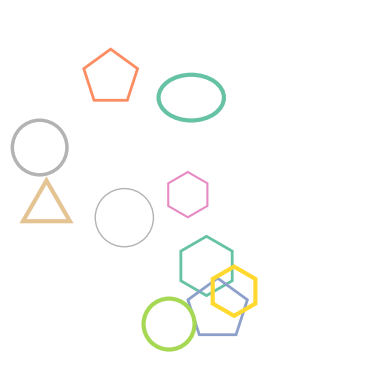[{"shape": "oval", "thickness": 3, "radius": 0.42, "center": [0.497, 0.746]}, {"shape": "hexagon", "thickness": 2, "radius": 0.39, "center": [0.536, 0.309]}, {"shape": "pentagon", "thickness": 2, "radius": 0.37, "center": [0.287, 0.799]}, {"shape": "pentagon", "thickness": 2, "radius": 0.41, "center": [0.565, 0.196]}, {"shape": "hexagon", "thickness": 1.5, "radius": 0.29, "center": [0.488, 0.494]}, {"shape": "circle", "thickness": 3, "radius": 0.33, "center": [0.439, 0.158]}, {"shape": "hexagon", "thickness": 3, "radius": 0.32, "center": [0.608, 0.244]}, {"shape": "triangle", "thickness": 3, "radius": 0.35, "center": [0.121, 0.461]}, {"shape": "circle", "thickness": 1, "radius": 0.38, "center": [0.323, 0.435]}, {"shape": "circle", "thickness": 2.5, "radius": 0.35, "center": [0.103, 0.617]}]